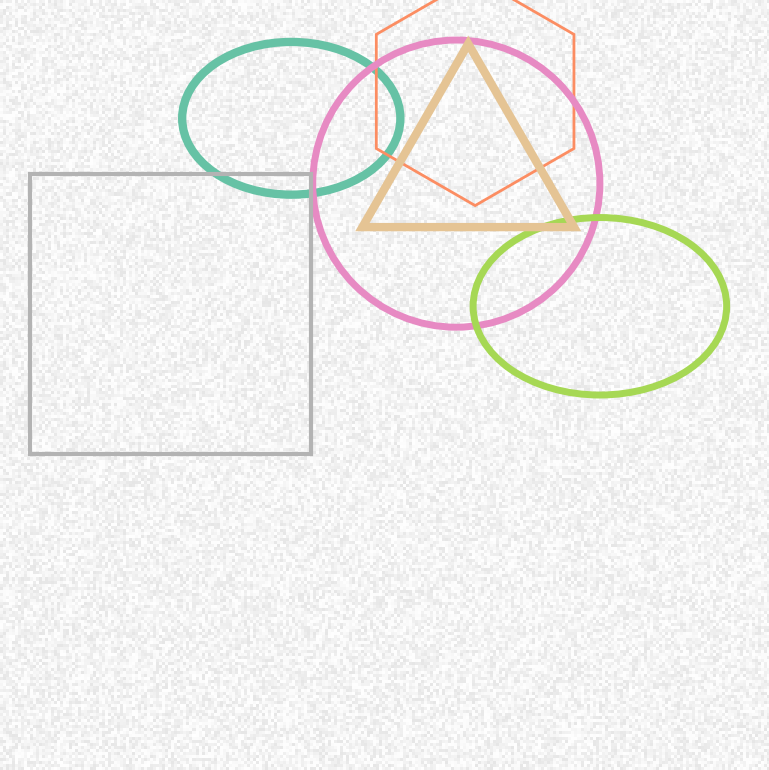[{"shape": "oval", "thickness": 3, "radius": 0.71, "center": [0.378, 0.846]}, {"shape": "hexagon", "thickness": 1, "radius": 0.74, "center": [0.617, 0.881]}, {"shape": "circle", "thickness": 2.5, "radius": 0.93, "center": [0.593, 0.762]}, {"shape": "oval", "thickness": 2.5, "radius": 0.82, "center": [0.779, 0.602]}, {"shape": "triangle", "thickness": 3, "radius": 0.79, "center": [0.608, 0.784]}, {"shape": "square", "thickness": 1.5, "radius": 0.91, "center": [0.222, 0.592]}]